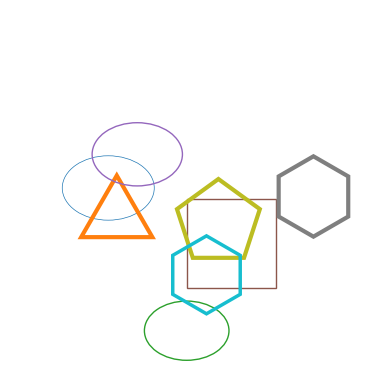[{"shape": "oval", "thickness": 0.5, "radius": 0.6, "center": [0.281, 0.512]}, {"shape": "triangle", "thickness": 3, "radius": 0.53, "center": [0.303, 0.437]}, {"shape": "oval", "thickness": 1, "radius": 0.55, "center": [0.485, 0.141]}, {"shape": "oval", "thickness": 1, "radius": 0.59, "center": [0.357, 0.599]}, {"shape": "square", "thickness": 1, "radius": 0.58, "center": [0.601, 0.367]}, {"shape": "hexagon", "thickness": 3, "radius": 0.52, "center": [0.814, 0.49]}, {"shape": "pentagon", "thickness": 3, "radius": 0.57, "center": [0.567, 0.422]}, {"shape": "hexagon", "thickness": 2.5, "radius": 0.51, "center": [0.536, 0.286]}]